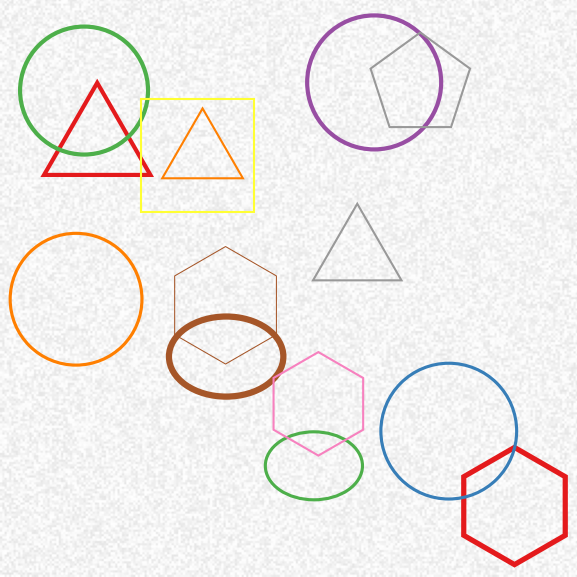[{"shape": "triangle", "thickness": 2, "radius": 0.53, "center": [0.168, 0.749]}, {"shape": "hexagon", "thickness": 2.5, "radius": 0.51, "center": [0.891, 0.123]}, {"shape": "circle", "thickness": 1.5, "radius": 0.59, "center": [0.777, 0.253]}, {"shape": "oval", "thickness": 1.5, "radius": 0.42, "center": [0.544, 0.193]}, {"shape": "circle", "thickness": 2, "radius": 0.55, "center": [0.146, 0.842]}, {"shape": "circle", "thickness": 2, "radius": 0.58, "center": [0.648, 0.856]}, {"shape": "triangle", "thickness": 1, "radius": 0.4, "center": [0.351, 0.731]}, {"shape": "circle", "thickness": 1.5, "radius": 0.57, "center": [0.132, 0.481]}, {"shape": "square", "thickness": 1, "radius": 0.49, "center": [0.342, 0.73]}, {"shape": "hexagon", "thickness": 0.5, "radius": 0.51, "center": [0.391, 0.47]}, {"shape": "oval", "thickness": 3, "radius": 0.5, "center": [0.392, 0.382]}, {"shape": "hexagon", "thickness": 1, "radius": 0.45, "center": [0.551, 0.3]}, {"shape": "pentagon", "thickness": 1, "radius": 0.45, "center": [0.728, 0.852]}, {"shape": "triangle", "thickness": 1, "radius": 0.44, "center": [0.619, 0.558]}]